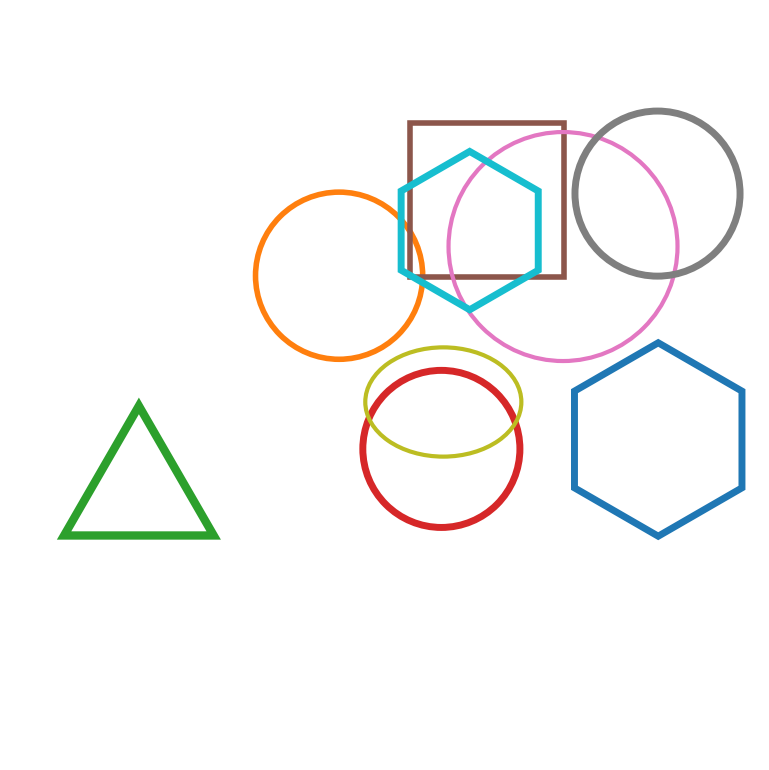[{"shape": "hexagon", "thickness": 2.5, "radius": 0.63, "center": [0.855, 0.429]}, {"shape": "circle", "thickness": 2, "radius": 0.54, "center": [0.44, 0.642]}, {"shape": "triangle", "thickness": 3, "radius": 0.56, "center": [0.18, 0.361]}, {"shape": "circle", "thickness": 2.5, "radius": 0.51, "center": [0.573, 0.417]}, {"shape": "square", "thickness": 2, "radius": 0.5, "center": [0.633, 0.74]}, {"shape": "circle", "thickness": 1.5, "radius": 0.74, "center": [0.731, 0.68]}, {"shape": "circle", "thickness": 2.5, "radius": 0.54, "center": [0.854, 0.749]}, {"shape": "oval", "thickness": 1.5, "radius": 0.51, "center": [0.576, 0.478]}, {"shape": "hexagon", "thickness": 2.5, "radius": 0.51, "center": [0.61, 0.701]}]